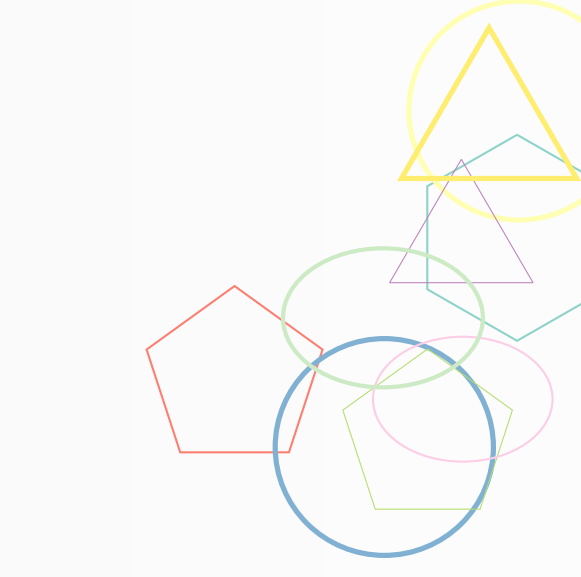[{"shape": "hexagon", "thickness": 1, "radius": 0.89, "center": [0.89, 0.587]}, {"shape": "circle", "thickness": 2.5, "radius": 0.95, "center": [0.893, 0.808]}, {"shape": "pentagon", "thickness": 1, "radius": 0.8, "center": [0.404, 0.345]}, {"shape": "circle", "thickness": 2.5, "radius": 0.94, "center": [0.661, 0.225]}, {"shape": "pentagon", "thickness": 0.5, "radius": 0.77, "center": [0.736, 0.242]}, {"shape": "oval", "thickness": 1, "radius": 0.77, "center": [0.796, 0.308]}, {"shape": "triangle", "thickness": 0.5, "radius": 0.71, "center": [0.794, 0.581]}, {"shape": "oval", "thickness": 2, "radius": 0.86, "center": [0.659, 0.449]}, {"shape": "triangle", "thickness": 2.5, "radius": 0.87, "center": [0.841, 0.777]}]